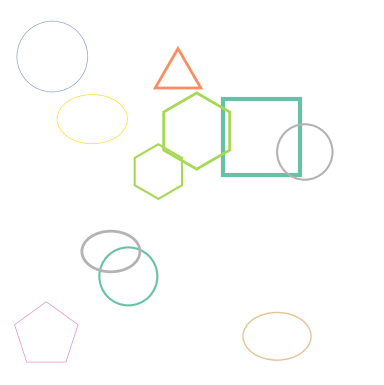[{"shape": "circle", "thickness": 1.5, "radius": 0.38, "center": [0.333, 0.282]}, {"shape": "square", "thickness": 3, "radius": 0.5, "center": [0.679, 0.644]}, {"shape": "triangle", "thickness": 2, "radius": 0.34, "center": [0.462, 0.806]}, {"shape": "circle", "thickness": 0.5, "radius": 0.46, "center": [0.136, 0.853]}, {"shape": "pentagon", "thickness": 0.5, "radius": 0.43, "center": [0.12, 0.13]}, {"shape": "hexagon", "thickness": 1.5, "radius": 0.35, "center": [0.411, 0.554]}, {"shape": "hexagon", "thickness": 2, "radius": 0.49, "center": [0.511, 0.66]}, {"shape": "oval", "thickness": 0.5, "radius": 0.46, "center": [0.24, 0.691]}, {"shape": "oval", "thickness": 1, "radius": 0.44, "center": [0.72, 0.126]}, {"shape": "circle", "thickness": 1.5, "radius": 0.36, "center": [0.792, 0.605]}, {"shape": "oval", "thickness": 2, "radius": 0.38, "center": [0.288, 0.347]}]